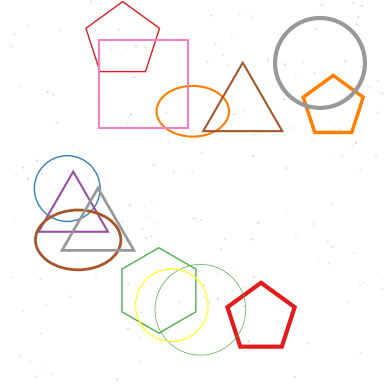[{"shape": "pentagon", "thickness": 1, "radius": 0.5, "center": [0.319, 0.895]}, {"shape": "pentagon", "thickness": 3, "radius": 0.46, "center": [0.678, 0.174]}, {"shape": "circle", "thickness": 1, "radius": 0.43, "center": [0.175, 0.51]}, {"shape": "hexagon", "thickness": 1, "radius": 0.55, "center": [0.413, 0.246]}, {"shape": "circle", "thickness": 0.5, "radius": 0.59, "center": [0.52, 0.195]}, {"shape": "triangle", "thickness": 1.5, "radius": 0.52, "center": [0.19, 0.45]}, {"shape": "oval", "thickness": 1.5, "radius": 0.47, "center": [0.501, 0.711]}, {"shape": "pentagon", "thickness": 2.5, "radius": 0.41, "center": [0.866, 0.722]}, {"shape": "circle", "thickness": 1, "radius": 0.47, "center": [0.446, 0.207]}, {"shape": "triangle", "thickness": 1.5, "radius": 0.59, "center": [0.631, 0.719]}, {"shape": "oval", "thickness": 2, "radius": 0.55, "center": [0.203, 0.377]}, {"shape": "square", "thickness": 1.5, "radius": 0.58, "center": [0.373, 0.782]}, {"shape": "circle", "thickness": 3, "radius": 0.58, "center": [0.831, 0.836]}, {"shape": "triangle", "thickness": 2, "radius": 0.54, "center": [0.254, 0.404]}]